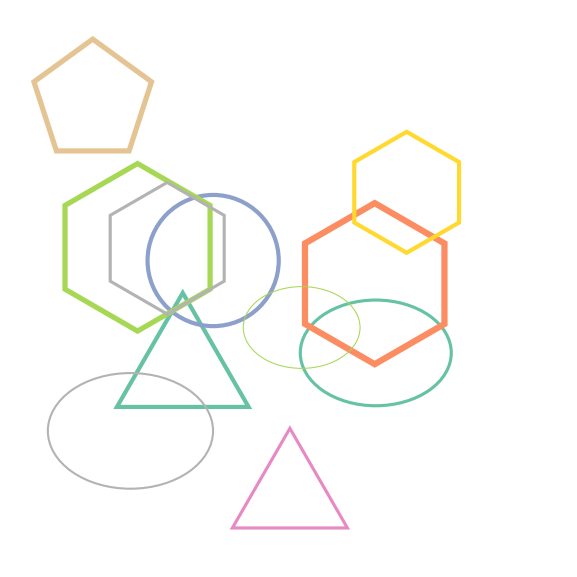[{"shape": "oval", "thickness": 1.5, "radius": 0.65, "center": [0.651, 0.388]}, {"shape": "triangle", "thickness": 2, "radius": 0.66, "center": [0.316, 0.36]}, {"shape": "hexagon", "thickness": 3, "radius": 0.7, "center": [0.649, 0.508]}, {"shape": "circle", "thickness": 2, "radius": 0.57, "center": [0.369, 0.548]}, {"shape": "triangle", "thickness": 1.5, "radius": 0.57, "center": [0.502, 0.142]}, {"shape": "oval", "thickness": 0.5, "radius": 0.51, "center": [0.522, 0.432]}, {"shape": "hexagon", "thickness": 2.5, "radius": 0.73, "center": [0.238, 0.571]}, {"shape": "hexagon", "thickness": 2, "radius": 0.52, "center": [0.704, 0.666]}, {"shape": "pentagon", "thickness": 2.5, "radius": 0.54, "center": [0.161, 0.824]}, {"shape": "oval", "thickness": 1, "radius": 0.72, "center": [0.226, 0.253]}, {"shape": "hexagon", "thickness": 1.5, "radius": 0.57, "center": [0.29, 0.569]}]